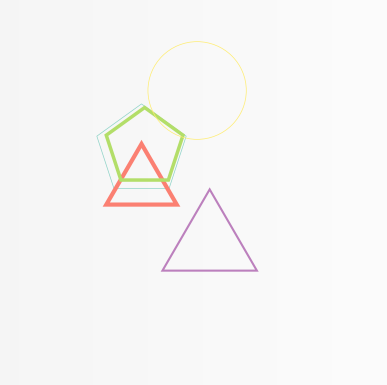[{"shape": "pentagon", "thickness": 0.5, "radius": 0.61, "center": [0.365, 0.609]}, {"shape": "triangle", "thickness": 3, "radius": 0.52, "center": [0.365, 0.521]}, {"shape": "pentagon", "thickness": 2.5, "radius": 0.52, "center": [0.373, 0.617]}, {"shape": "triangle", "thickness": 1.5, "radius": 0.7, "center": [0.541, 0.367]}, {"shape": "circle", "thickness": 0.5, "radius": 0.63, "center": [0.509, 0.765]}]